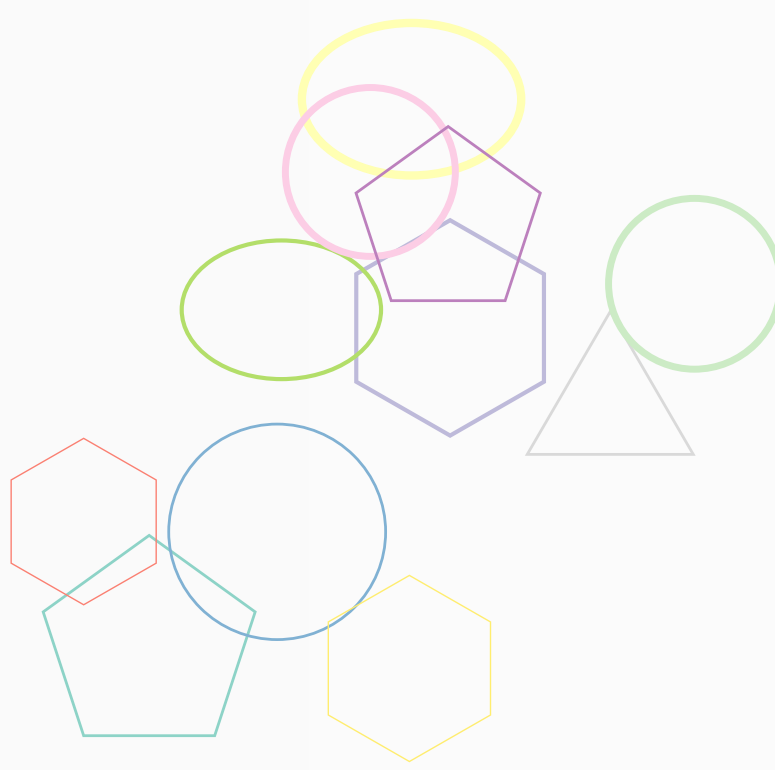[{"shape": "pentagon", "thickness": 1, "radius": 0.72, "center": [0.192, 0.161]}, {"shape": "oval", "thickness": 3, "radius": 0.71, "center": [0.531, 0.871]}, {"shape": "hexagon", "thickness": 1.5, "radius": 0.7, "center": [0.581, 0.574]}, {"shape": "hexagon", "thickness": 0.5, "radius": 0.54, "center": [0.108, 0.323]}, {"shape": "circle", "thickness": 1, "radius": 0.7, "center": [0.358, 0.309]}, {"shape": "oval", "thickness": 1.5, "radius": 0.64, "center": [0.363, 0.598]}, {"shape": "circle", "thickness": 2.5, "radius": 0.55, "center": [0.478, 0.777]}, {"shape": "triangle", "thickness": 1, "radius": 0.62, "center": [0.787, 0.472]}, {"shape": "pentagon", "thickness": 1, "radius": 0.63, "center": [0.578, 0.711]}, {"shape": "circle", "thickness": 2.5, "radius": 0.55, "center": [0.896, 0.631]}, {"shape": "hexagon", "thickness": 0.5, "radius": 0.6, "center": [0.528, 0.132]}]